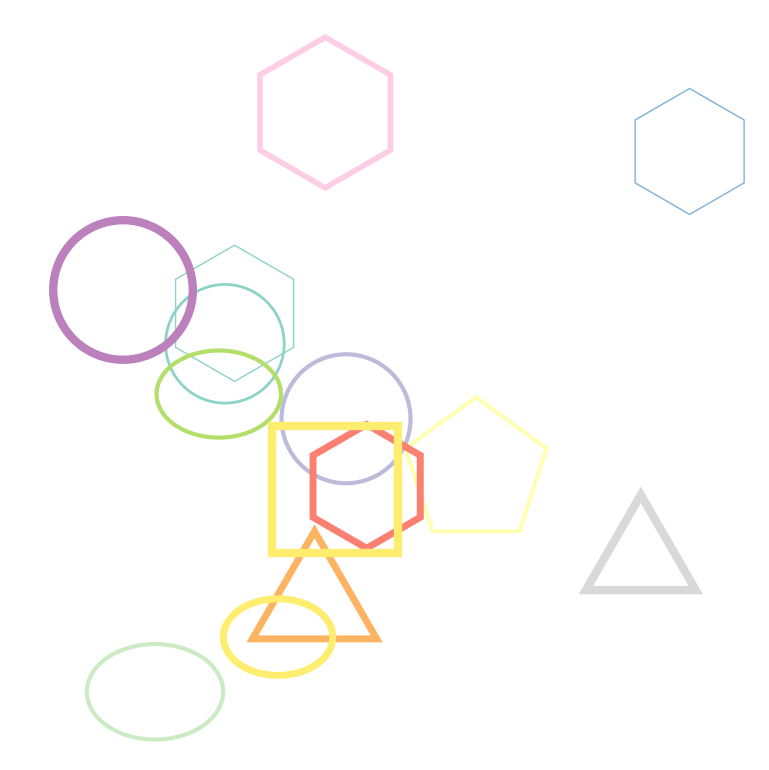[{"shape": "hexagon", "thickness": 0.5, "radius": 0.44, "center": [0.305, 0.593]}, {"shape": "circle", "thickness": 1, "radius": 0.39, "center": [0.292, 0.554]}, {"shape": "pentagon", "thickness": 1.5, "radius": 0.48, "center": [0.618, 0.388]}, {"shape": "circle", "thickness": 1.5, "radius": 0.42, "center": [0.449, 0.456]}, {"shape": "hexagon", "thickness": 2.5, "radius": 0.4, "center": [0.476, 0.368]}, {"shape": "hexagon", "thickness": 0.5, "radius": 0.41, "center": [0.896, 0.803]}, {"shape": "triangle", "thickness": 2.5, "radius": 0.47, "center": [0.409, 0.217]}, {"shape": "oval", "thickness": 1.5, "radius": 0.4, "center": [0.284, 0.488]}, {"shape": "hexagon", "thickness": 2, "radius": 0.49, "center": [0.422, 0.854]}, {"shape": "triangle", "thickness": 3, "radius": 0.41, "center": [0.832, 0.275]}, {"shape": "circle", "thickness": 3, "radius": 0.45, "center": [0.16, 0.623]}, {"shape": "oval", "thickness": 1.5, "radius": 0.44, "center": [0.201, 0.102]}, {"shape": "square", "thickness": 3, "radius": 0.41, "center": [0.435, 0.364]}, {"shape": "oval", "thickness": 2.5, "radius": 0.36, "center": [0.361, 0.173]}]